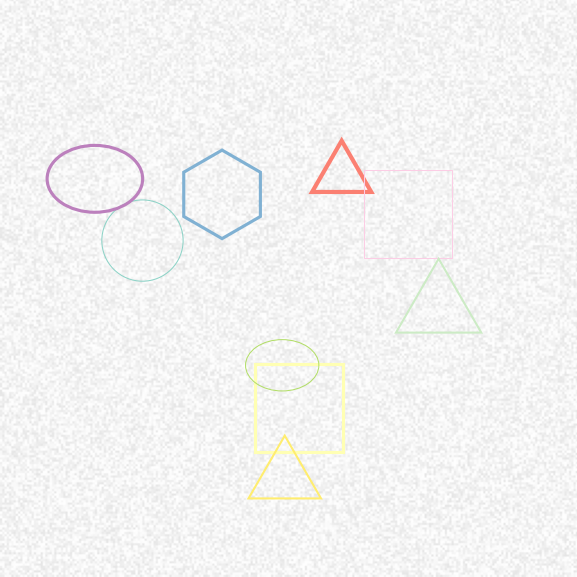[{"shape": "circle", "thickness": 0.5, "radius": 0.35, "center": [0.247, 0.583]}, {"shape": "square", "thickness": 1.5, "radius": 0.38, "center": [0.517, 0.293]}, {"shape": "triangle", "thickness": 2, "radius": 0.3, "center": [0.592, 0.696]}, {"shape": "hexagon", "thickness": 1.5, "radius": 0.38, "center": [0.385, 0.663]}, {"shape": "oval", "thickness": 0.5, "radius": 0.32, "center": [0.489, 0.367]}, {"shape": "square", "thickness": 0.5, "radius": 0.38, "center": [0.707, 0.629]}, {"shape": "oval", "thickness": 1.5, "radius": 0.41, "center": [0.164, 0.689]}, {"shape": "triangle", "thickness": 1, "radius": 0.43, "center": [0.76, 0.466]}, {"shape": "triangle", "thickness": 1, "radius": 0.36, "center": [0.493, 0.172]}]